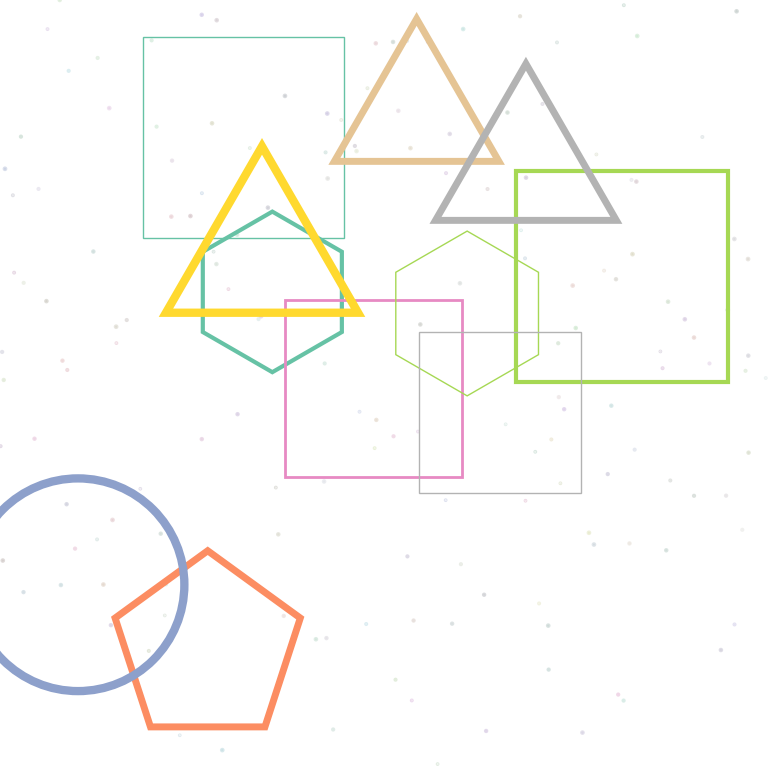[{"shape": "hexagon", "thickness": 1.5, "radius": 0.52, "center": [0.354, 0.621]}, {"shape": "square", "thickness": 0.5, "radius": 0.65, "center": [0.316, 0.822]}, {"shape": "pentagon", "thickness": 2.5, "radius": 0.63, "center": [0.27, 0.158]}, {"shape": "circle", "thickness": 3, "radius": 0.69, "center": [0.101, 0.241]}, {"shape": "square", "thickness": 1, "radius": 0.58, "center": [0.485, 0.495]}, {"shape": "square", "thickness": 1.5, "radius": 0.69, "center": [0.808, 0.641]}, {"shape": "hexagon", "thickness": 0.5, "radius": 0.53, "center": [0.607, 0.593]}, {"shape": "triangle", "thickness": 3, "radius": 0.72, "center": [0.34, 0.666]}, {"shape": "triangle", "thickness": 2.5, "radius": 0.62, "center": [0.541, 0.852]}, {"shape": "triangle", "thickness": 2.5, "radius": 0.68, "center": [0.683, 0.782]}, {"shape": "square", "thickness": 0.5, "radius": 0.52, "center": [0.649, 0.464]}]